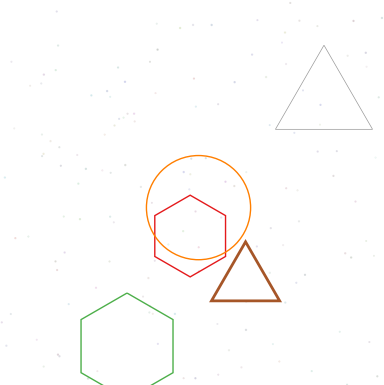[{"shape": "hexagon", "thickness": 1, "radius": 0.53, "center": [0.494, 0.387]}, {"shape": "hexagon", "thickness": 1, "radius": 0.69, "center": [0.33, 0.101]}, {"shape": "circle", "thickness": 1, "radius": 0.68, "center": [0.516, 0.461]}, {"shape": "triangle", "thickness": 2, "radius": 0.51, "center": [0.638, 0.27]}, {"shape": "triangle", "thickness": 0.5, "radius": 0.73, "center": [0.842, 0.737]}]